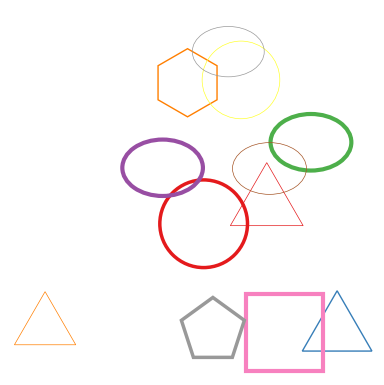[{"shape": "circle", "thickness": 2.5, "radius": 0.57, "center": [0.529, 0.419]}, {"shape": "triangle", "thickness": 0.5, "radius": 0.55, "center": [0.693, 0.468]}, {"shape": "triangle", "thickness": 1, "radius": 0.52, "center": [0.876, 0.14]}, {"shape": "oval", "thickness": 3, "radius": 0.52, "center": [0.808, 0.63]}, {"shape": "oval", "thickness": 3, "radius": 0.52, "center": [0.422, 0.564]}, {"shape": "hexagon", "thickness": 1, "radius": 0.44, "center": [0.487, 0.785]}, {"shape": "triangle", "thickness": 0.5, "radius": 0.46, "center": [0.117, 0.15]}, {"shape": "circle", "thickness": 0.5, "radius": 0.5, "center": [0.626, 0.792]}, {"shape": "oval", "thickness": 0.5, "radius": 0.48, "center": [0.7, 0.562]}, {"shape": "square", "thickness": 3, "radius": 0.5, "center": [0.739, 0.135]}, {"shape": "pentagon", "thickness": 2.5, "radius": 0.43, "center": [0.553, 0.141]}, {"shape": "oval", "thickness": 0.5, "radius": 0.47, "center": [0.593, 0.866]}]